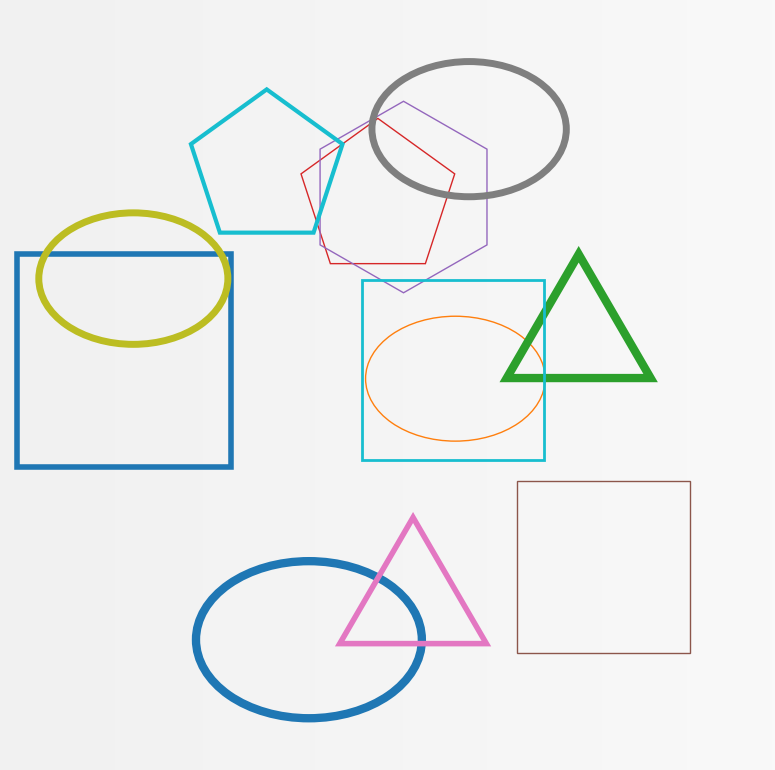[{"shape": "oval", "thickness": 3, "radius": 0.73, "center": [0.399, 0.169]}, {"shape": "square", "thickness": 2, "radius": 0.69, "center": [0.16, 0.531]}, {"shape": "oval", "thickness": 0.5, "radius": 0.58, "center": [0.588, 0.508]}, {"shape": "triangle", "thickness": 3, "radius": 0.54, "center": [0.747, 0.563]}, {"shape": "pentagon", "thickness": 0.5, "radius": 0.52, "center": [0.488, 0.742]}, {"shape": "hexagon", "thickness": 0.5, "radius": 0.62, "center": [0.521, 0.744]}, {"shape": "square", "thickness": 0.5, "radius": 0.56, "center": [0.779, 0.263]}, {"shape": "triangle", "thickness": 2, "radius": 0.55, "center": [0.533, 0.219]}, {"shape": "oval", "thickness": 2.5, "radius": 0.63, "center": [0.605, 0.832]}, {"shape": "oval", "thickness": 2.5, "radius": 0.61, "center": [0.172, 0.638]}, {"shape": "pentagon", "thickness": 1.5, "radius": 0.51, "center": [0.344, 0.781]}, {"shape": "square", "thickness": 1, "radius": 0.59, "center": [0.584, 0.519]}]